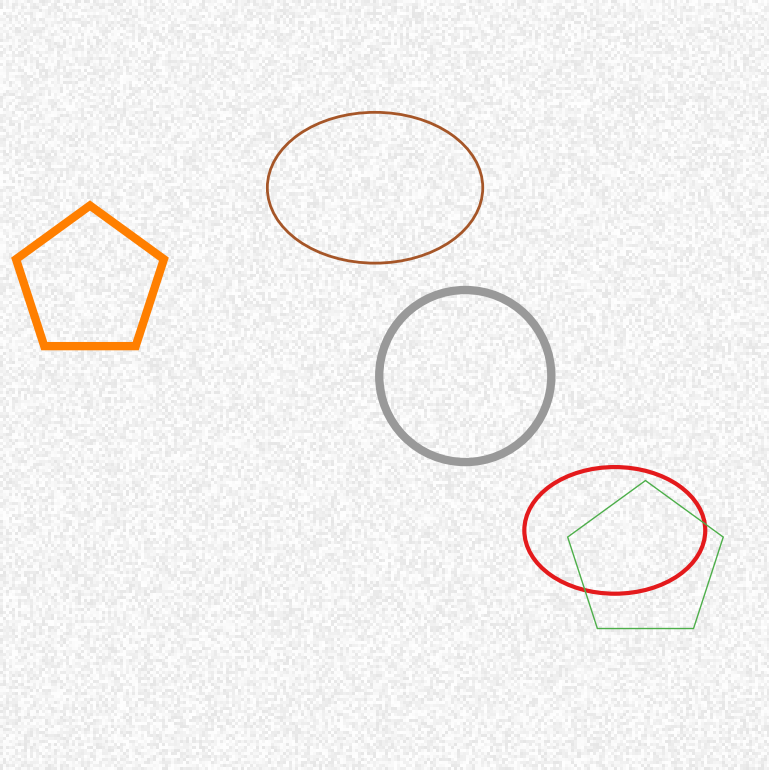[{"shape": "oval", "thickness": 1.5, "radius": 0.59, "center": [0.798, 0.311]}, {"shape": "pentagon", "thickness": 0.5, "radius": 0.53, "center": [0.838, 0.27]}, {"shape": "pentagon", "thickness": 3, "radius": 0.5, "center": [0.117, 0.632]}, {"shape": "oval", "thickness": 1, "radius": 0.7, "center": [0.487, 0.756]}, {"shape": "circle", "thickness": 3, "radius": 0.56, "center": [0.604, 0.512]}]